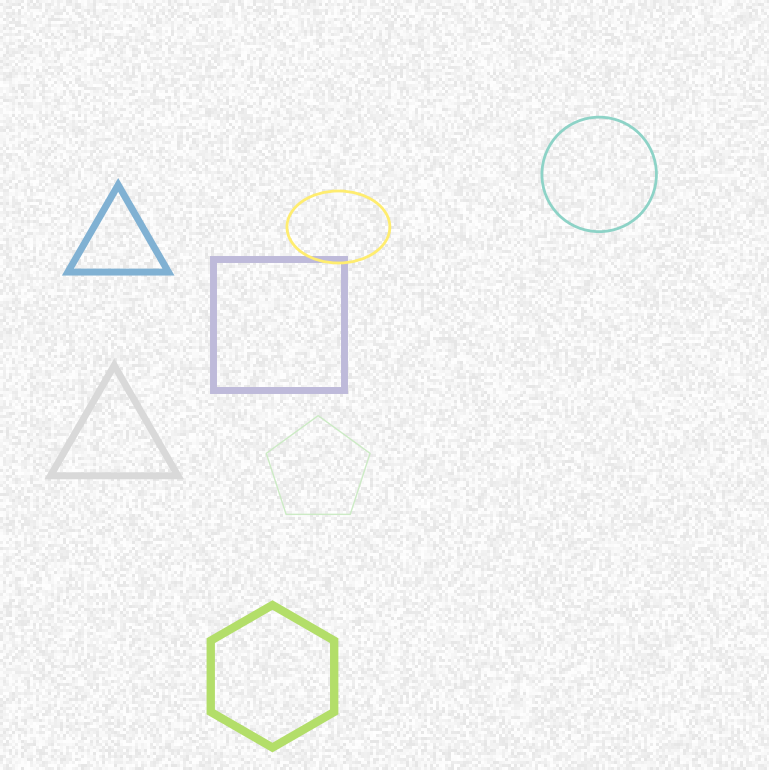[{"shape": "circle", "thickness": 1, "radius": 0.37, "center": [0.778, 0.774]}, {"shape": "square", "thickness": 2.5, "radius": 0.43, "center": [0.361, 0.579]}, {"shape": "triangle", "thickness": 2.5, "radius": 0.38, "center": [0.153, 0.684]}, {"shape": "hexagon", "thickness": 3, "radius": 0.46, "center": [0.354, 0.122]}, {"shape": "triangle", "thickness": 2.5, "radius": 0.48, "center": [0.148, 0.43]}, {"shape": "pentagon", "thickness": 0.5, "radius": 0.35, "center": [0.413, 0.389]}, {"shape": "oval", "thickness": 1, "radius": 0.33, "center": [0.439, 0.705]}]